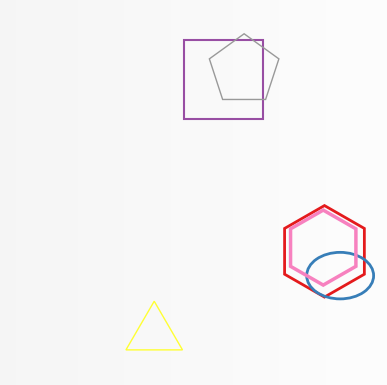[{"shape": "hexagon", "thickness": 2, "radius": 0.59, "center": [0.837, 0.347]}, {"shape": "oval", "thickness": 2, "radius": 0.43, "center": [0.878, 0.284]}, {"shape": "square", "thickness": 1.5, "radius": 0.51, "center": [0.577, 0.794]}, {"shape": "triangle", "thickness": 1, "radius": 0.42, "center": [0.398, 0.133]}, {"shape": "hexagon", "thickness": 2.5, "radius": 0.49, "center": [0.834, 0.357]}, {"shape": "pentagon", "thickness": 1, "radius": 0.47, "center": [0.63, 0.818]}]